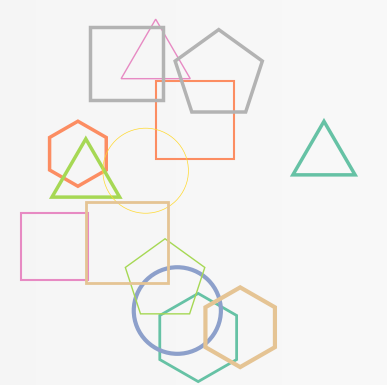[{"shape": "triangle", "thickness": 2.5, "radius": 0.46, "center": [0.836, 0.592]}, {"shape": "hexagon", "thickness": 2, "radius": 0.57, "center": [0.511, 0.123]}, {"shape": "square", "thickness": 1.5, "radius": 0.5, "center": [0.502, 0.689]}, {"shape": "hexagon", "thickness": 2.5, "radius": 0.42, "center": [0.201, 0.601]}, {"shape": "circle", "thickness": 3, "radius": 0.56, "center": [0.458, 0.193]}, {"shape": "square", "thickness": 1.5, "radius": 0.44, "center": [0.141, 0.36]}, {"shape": "triangle", "thickness": 1, "radius": 0.52, "center": [0.402, 0.847]}, {"shape": "triangle", "thickness": 2.5, "radius": 0.5, "center": [0.221, 0.538]}, {"shape": "pentagon", "thickness": 1, "radius": 0.54, "center": [0.426, 0.272]}, {"shape": "circle", "thickness": 0.5, "radius": 0.55, "center": [0.376, 0.557]}, {"shape": "square", "thickness": 2, "radius": 0.52, "center": [0.328, 0.37]}, {"shape": "hexagon", "thickness": 3, "radius": 0.52, "center": [0.62, 0.15]}, {"shape": "square", "thickness": 2.5, "radius": 0.47, "center": [0.327, 0.835]}, {"shape": "pentagon", "thickness": 2.5, "radius": 0.59, "center": [0.564, 0.805]}]